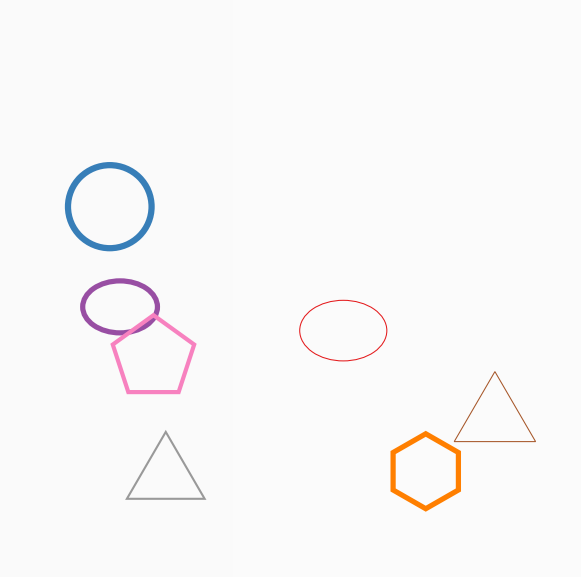[{"shape": "oval", "thickness": 0.5, "radius": 0.37, "center": [0.591, 0.427]}, {"shape": "circle", "thickness": 3, "radius": 0.36, "center": [0.189, 0.641]}, {"shape": "oval", "thickness": 2.5, "radius": 0.32, "center": [0.207, 0.468]}, {"shape": "hexagon", "thickness": 2.5, "radius": 0.32, "center": [0.732, 0.183]}, {"shape": "triangle", "thickness": 0.5, "radius": 0.4, "center": [0.851, 0.275]}, {"shape": "pentagon", "thickness": 2, "radius": 0.37, "center": [0.264, 0.38]}, {"shape": "triangle", "thickness": 1, "radius": 0.39, "center": [0.285, 0.174]}]